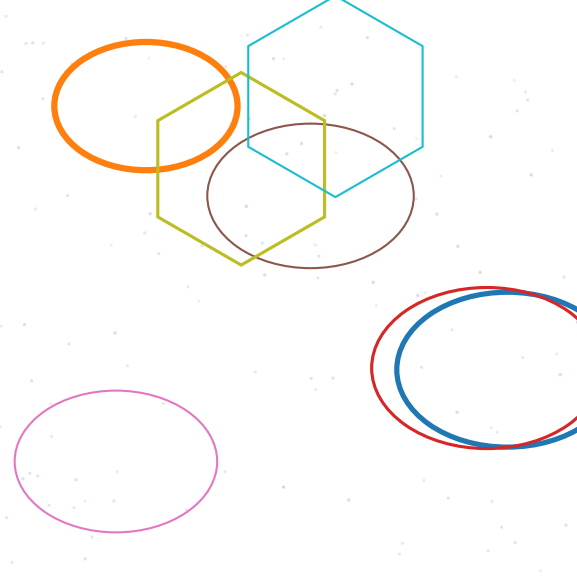[{"shape": "oval", "thickness": 2.5, "radius": 0.96, "center": [0.879, 0.359]}, {"shape": "oval", "thickness": 3, "radius": 0.79, "center": [0.253, 0.815]}, {"shape": "oval", "thickness": 1.5, "radius": 1.0, "center": [0.843, 0.362]}, {"shape": "oval", "thickness": 1, "radius": 0.89, "center": [0.538, 0.66]}, {"shape": "oval", "thickness": 1, "radius": 0.88, "center": [0.201, 0.2]}, {"shape": "hexagon", "thickness": 1.5, "radius": 0.83, "center": [0.418, 0.707]}, {"shape": "hexagon", "thickness": 1, "radius": 0.87, "center": [0.581, 0.832]}]